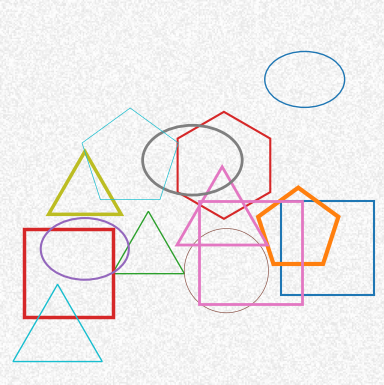[{"shape": "square", "thickness": 1.5, "radius": 0.61, "center": [0.851, 0.356]}, {"shape": "oval", "thickness": 1, "radius": 0.52, "center": [0.791, 0.794]}, {"shape": "pentagon", "thickness": 3, "radius": 0.55, "center": [0.775, 0.403]}, {"shape": "triangle", "thickness": 1, "radius": 0.54, "center": [0.385, 0.343]}, {"shape": "hexagon", "thickness": 1.5, "radius": 0.69, "center": [0.582, 0.571]}, {"shape": "square", "thickness": 2.5, "radius": 0.58, "center": [0.177, 0.291]}, {"shape": "oval", "thickness": 1.5, "radius": 0.57, "center": [0.22, 0.354]}, {"shape": "circle", "thickness": 0.5, "radius": 0.55, "center": [0.588, 0.297]}, {"shape": "square", "thickness": 2, "radius": 0.67, "center": [0.65, 0.344]}, {"shape": "triangle", "thickness": 2, "radius": 0.68, "center": [0.577, 0.431]}, {"shape": "oval", "thickness": 2, "radius": 0.65, "center": [0.5, 0.584]}, {"shape": "triangle", "thickness": 2.5, "radius": 0.54, "center": [0.22, 0.498]}, {"shape": "pentagon", "thickness": 0.5, "radius": 0.66, "center": [0.338, 0.588]}, {"shape": "triangle", "thickness": 1, "radius": 0.67, "center": [0.15, 0.128]}]